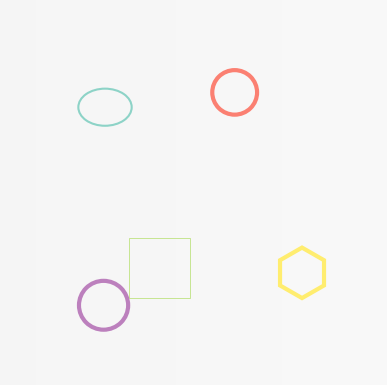[{"shape": "oval", "thickness": 1.5, "radius": 0.34, "center": [0.271, 0.722]}, {"shape": "circle", "thickness": 3, "radius": 0.29, "center": [0.606, 0.76]}, {"shape": "square", "thickness": 0.5, "radius": 0.39, "center": [0.412, 0.305]}, {"shape": "circle", "thickness": 3, "radius": 0.32, "center": [0.267, 0.207]}, {"shape": "hexagon", "thickness": 3, "radius": 0.33, "center": [0.779, 0.291]}]